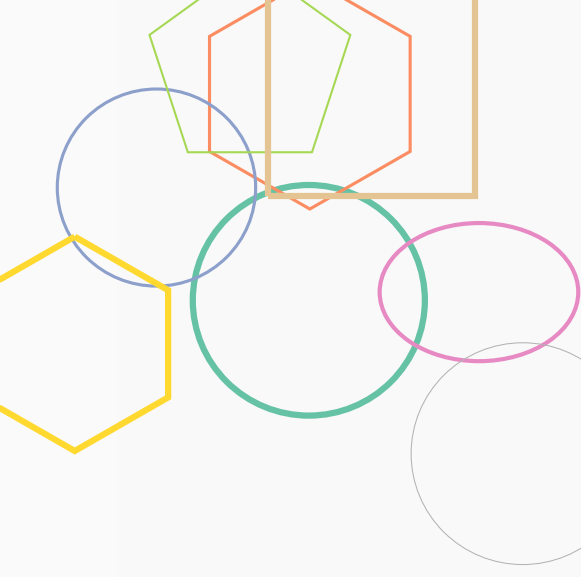[{"shape": "circle", "thickness": 3, "radius": 1.0, "center": [0.531, 0.479]}, {"shape": "hexagon", "thickness": 1.5, "radius": 1.0, "center": [0.533, 0.836]}, {"shape": "circle", "thickness": 1.5, "radius": 0.85, "center": [0.269, 0.674]}, {"shape": "oval", "thickness": 2, "radius": 0.85, "center": [0.824, 0.493]}, {"shape": "pentagon", "thickness": 1, "radius": 0.91, "center": [0.43, 0.882]}, {"shape": "hexagon", "thickness": 3, "radius": 0.93, "center": [0.129, 0.404]}, {"shape": "square", "thickness": 3, "radius": 0.89, "center": [0.639, 0.838]}, {"shape": "circle", "thickness": 0.5, "radius": 0.96, "center": [0.899, 0.214]}]